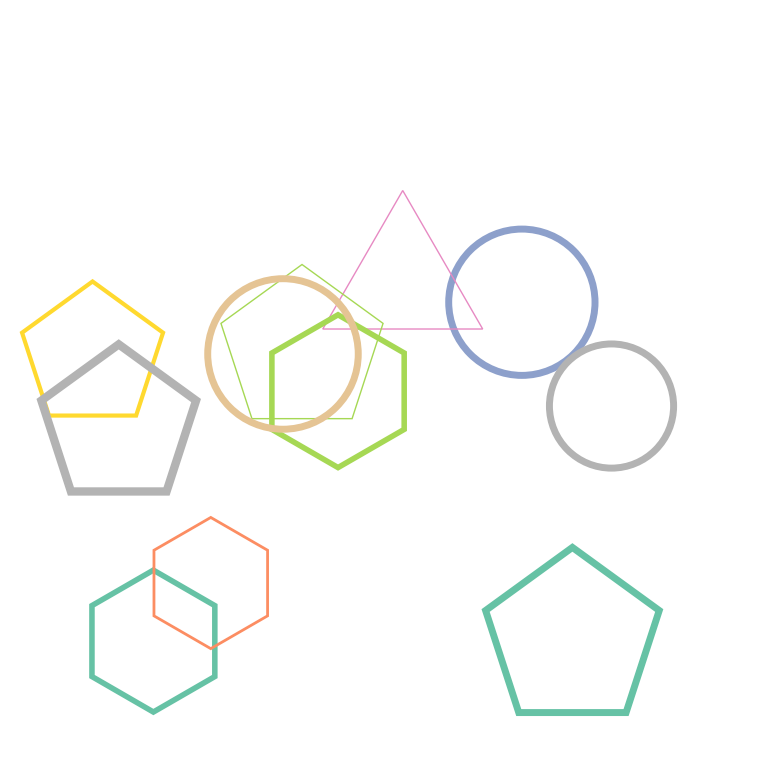[{"shape": "hexagon", "thickness": 2, "radius": 0.46, "center": [0.199, 0.167]}, {"shape": "pentagon", "thickness": 2.5, "radius": 0.59, "center": [0.743, 0.171]}, {"shape": "hexagon", "thickness": 1, "radius": 0.43, "center": [0.274, 0.243]}, {"shape": "circle", "thickness": 2.5, "radius": 0.48, "center": [0.678, 0.607]}, {"shape": "triangle", "thickness": 0.5, "radius": 0.6, "center": [0.523, 0.633]}, {"shape": "pentagon", "thickness": 0.5, "radius": 0.55, "center": [0.392, 0.546]}, {"shape": "hexagon", "thickness": 2, "radius": 0.5, "center": [0.439, 0.492]}, {"shape": "pentagon", "thickness": 1.5, "radius": 0.48, "center": [0.12, 0.538]}, {"shape": "circle", "thickness": 2.5, "radius": 0.49, "center": [0.368, 0.54]}, {"shape": "pentagon", "thickness": 3, "radius": 0.53, "center": [0.154, 0.447]}, {"shape": "circle", "thickness": 2.5, "radius": 0.4, "center": [0.794, 0.473]}]